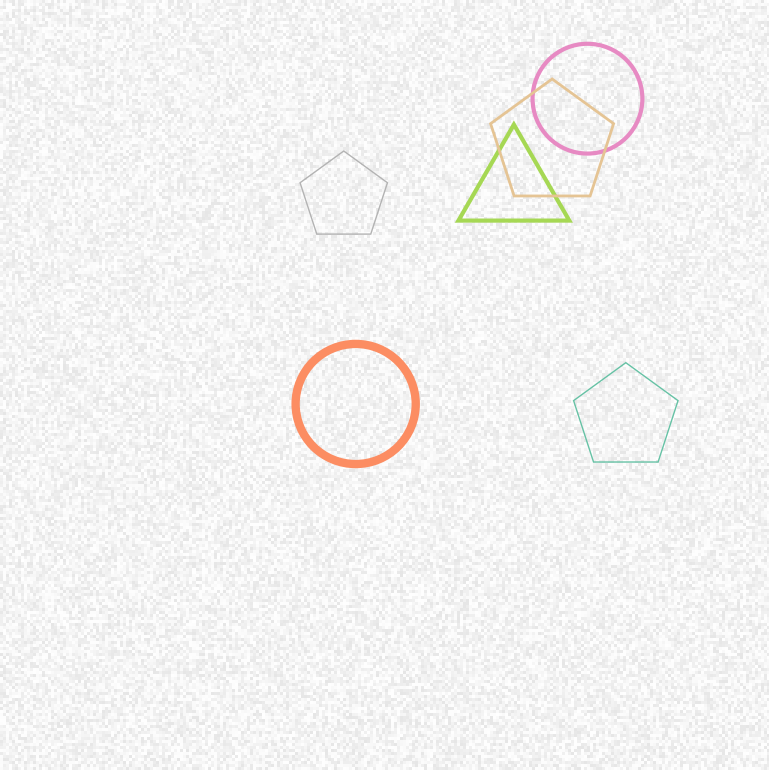[{"shape": "pentagon", "thickness": 0.5, "radius": 0.36, "center": [0.813, 0.458]}, {"shape": "circle", "thickness": 3, "radius": 0.39, "center": [0.462, 0.475]}, {"shape": "circle", "thickness": 1.5, "radius": 0.36, "center": [0.763, 0.872]}, {"shape": "triangle", "thickness": 1.5, "radius": 0.42, "center": [0.667, 0.755]}, {"shape": "pentagon", "thickness": 1, "radius": 0.42, "center": [0.717, 0.813]}, {"shape": "pentagon", "thickness": 0.5, "radius": 0.3, "center": [0.446, 0.744]}]